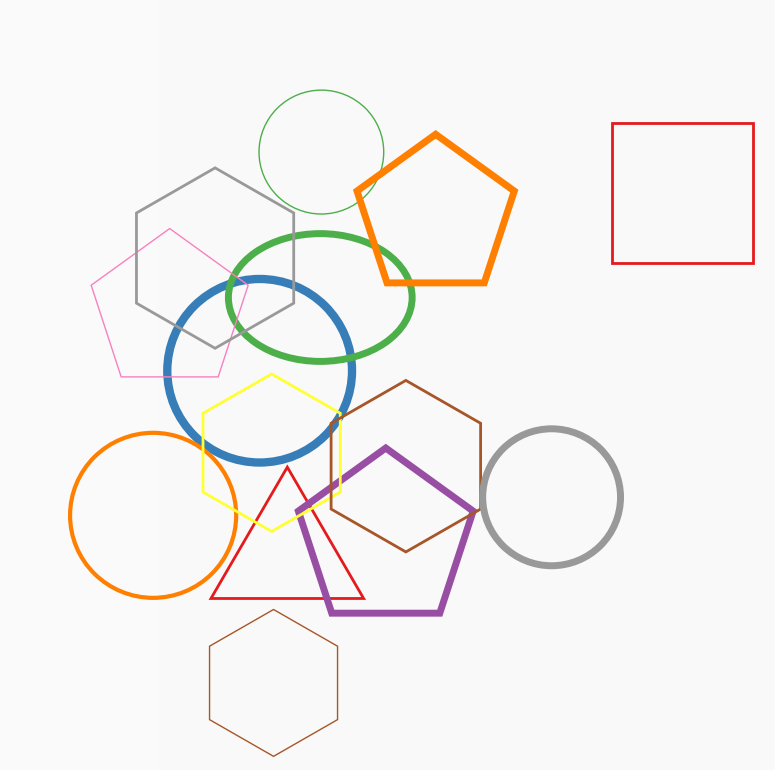[{"shape": "square", "thickness": 1, "radius": 0.46, "center": [0.881, 0.75]}, {"shape": "triangle", "thickness": 1, "radius": 0.57, "center": [0.371, 0.28]}, {"shape": "circle", "thickness": 3, "radius": 0.6, "center": [0.335, 0.519]}, {"shape": "oval", "thickness": 2.5, "radius": 0.59, "center": [0.413, 0.614]}, {"shape": "circle", "thickness": 0.5, "radius": 0.4, "center": [0.415, 0.803]}, {"shape": "pentagon", "thickness": 2.5, "radius": 0.59, "center": [0.498, 0.3]}, {"shape": "circle", "thickness": 1.5, "radius": 0.54, "center": [0.198, 0.331]}, {"shape": "pentagon", "thickness": 2.5, "radius": 0.53, "center": [0.562, 0.719]}, {"shape": "hexagon", "thickness": 1, "radius": 0.51, "center": [0.351, 0.412]}, {"shape": "hexagon", "thickness": 0.5, "radius": 0.48, "center": [0.353, 0.113]}, {"shape": "hexagon", "thickness": 1, "radius": 0.56, "center": [0.524, 0.395]}, {"shape": "pentagon", "thickness": 0.5, "radius": 0.53, "center": [0.219, 0.597]}, {"shape": "hexagon", "thickness": 1, "radius": 0.59, "center": [0.278, 0.665]}, {"shape": "circle", "thickness": 2.5, "radius": 0.44, "center": [0.712, 0.354]}]